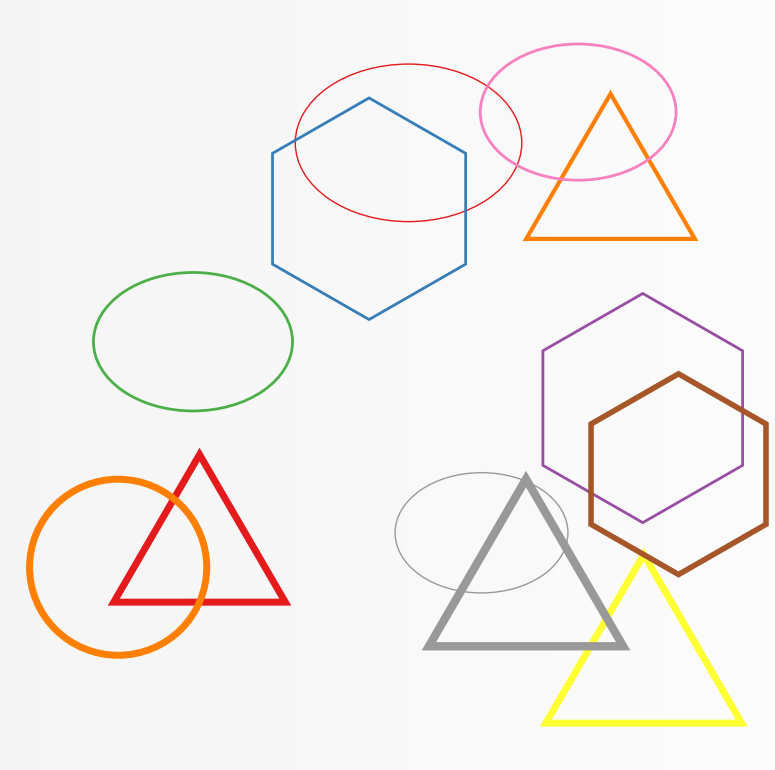[{"shape": "oval", "thickness": 0.5, "radius": 0.73, "center": [0.527, 0.814]}, {"shape": "triangle", "thickness": 2.5, "radius": 0.64, "center": [0.257, 0.282]}, {"shape": "hexagon", "thickness": 1, "radius": 0.72, "center": [0.476, 0.729]}, {"shape": "oval", "thickness": 1, "radius": 0.64, "center": [0.249, 0.556]}, {"shape": "hexagon", "thickness": 1, "radius": 0.74, "center": [0.829, 0.47]}, {"shape": "triangle", "thickness": 1.5, "radius": 0.63, "center": [0.788, 0.753]}, {"shape": "circle", "thickness": 2.5, "radius": 0.57, "center": [0.152, 0.263]}, {"shape": "triangle", "thickness": 2.5, "radius": 0.73, "center": [0.831, 0.134]}, {"shape": "hexagon", "thickness": 2, "radius": 0.65, "center": [0.876, 0.384]}, {"shape": "oval", "thickness": 1, "radius": 0.63, "center": [0.746, 0.854]}, {"shape": "triangle", "thickness": 3, "radius": 0.72, "center": [0.679, 0.233]}, {"shape": "oval", "thickness": 0.5, "radius": 0.56, "center": [0.621, 0.308]}]